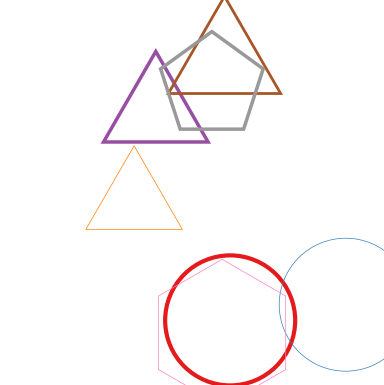[{"shape": "circle", "thickness": 3, "radius": 0.84, "center": [0.598, 0.168]}, {"shape": "circle", "thickness": 0.5, "radius": 0.86, "center": [0.898, 0.209]}, {"shape": "triangle", "thickness": 2.5, "radius": 0.78, "center": [0.405, 0.71]}, {"shape": "triangle", "thickness": 0.5, "radius": 0.72, "center": [0.348, 0.476]}, {"shape": "triangle", "thickness": 2, "radius": 0.84, "center": [0.583, 0.841]}, {"shape": "hexagon", "thickness": 0.5, "radius": 0.95, "center": [0.577, 0.136]}, {"shape": "pentagon", "thickness": 2.5, "radius": 0.7, "center": [0.55, 0.778]}]